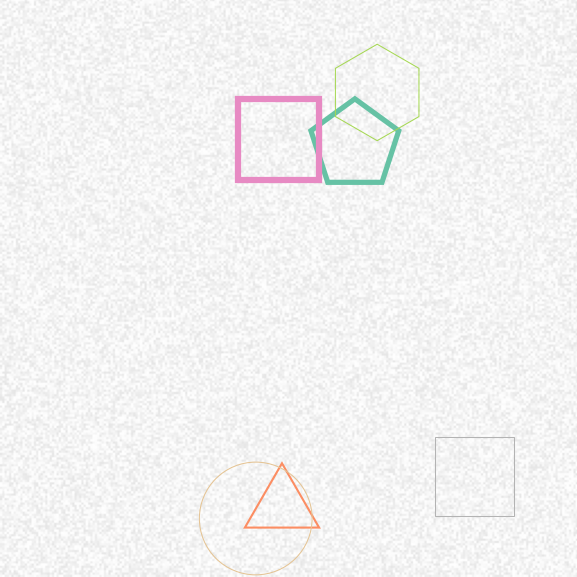[{"shape": "pentagon", "thickness": 2.5, "radius": 0.4, "center": [0.614, 0.748]}, {"shape": "triangle", "thickness": 1, "radius": 0.37, "center": [0.488, 0.123]}, {"shape": "square", "thickness": 3, "radius": 0.35, "center": [0.482, 0.758]}, {"shape": "hexagon", "thickness": 0.5, "radius": 0.42, "center": [0.653, 0.839]}, {"shape": "circle", "thickness": 0.5, "radius": 0.49, "center": [0.443, 0.101]}, {"shape": "square", "thickness": 0.5, "radius": 0.34, "center": [0.821, 0.174]}]